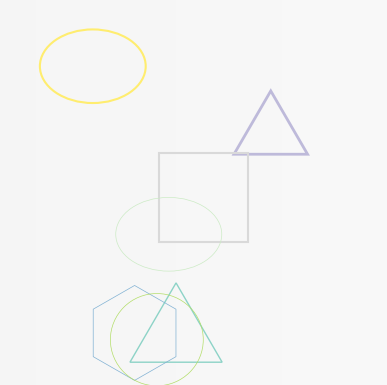[{"shape": "triangle", "thickness": 1, "radius": 0.69, "center": [0.454, 0.128]}, {"shape": "triangle", "thickness": 2, "radius": 0.55, "center": [0.699, 0.654]}, {"shape": "hexagon", "thickness": 0.5, "radius": 0.62, "center": [0.347, 0.135]}, {"shape": "circle", "thickness": 0.5, "radius": 0.6, "center": [0.405, 0.118]}, {"shape": "square", "thickness": 1.5, "radius": 0.57, "center": [0.525, 0.487]}, {"shape": "oval", "thickness": 0.5, "radius": 0.68, "center": [0.435, 0.392]}, {"shape": "oval", "thickness": 1.5, "radius": 0.68, "center": [0.239, 0.828]}]